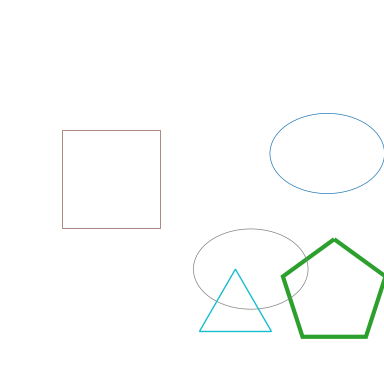[{"shape": "oval", "thickness": 0.5, "radius": 0.74, "center": [0.85, 0.601]}, {"shape": "pentagon", "thickness": 3, "radius": 0.7, "center": [0.868, 0.239]}, {"shape": "square", "thickness": 0.5, "radius": 0.64, "center": [0.289, 0.535]}, {"shape": "oval", "thickness": 0.5, "radius": 0.74, "center": [0.651, 0.301]}, {"shape": "triangle", "thickness": 1, "radius": 0.54, "center": [0.612, 0.193]}]